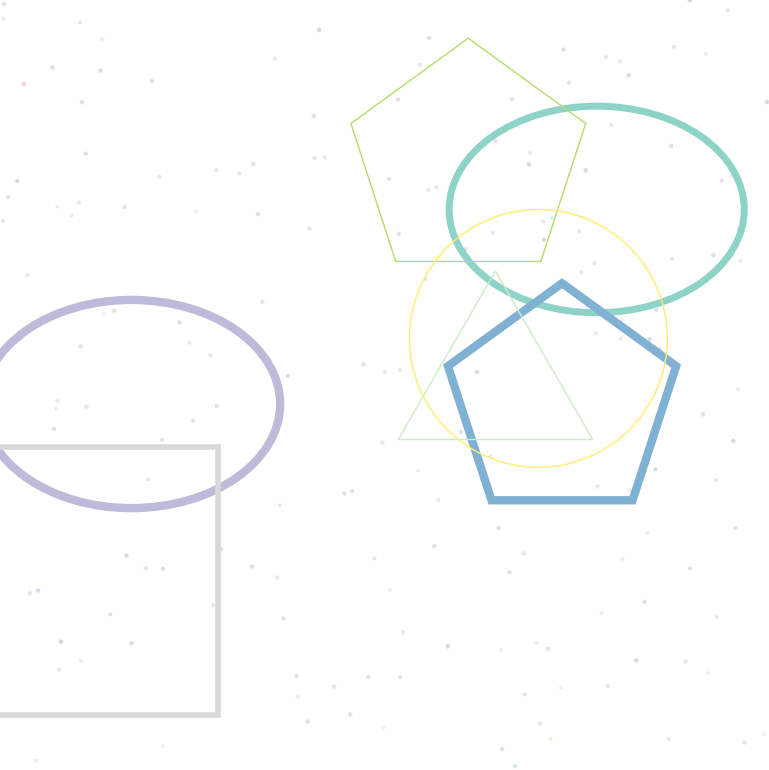[{"shape": "oval", "thickness": 2.5, "radius": 0.96, "center": [0.775, 0.728]}, {"shape": "oval", "thickness": 3, "radius": 0.97, "center": [0.171, 0.475]}, {"shape": "pentagon", "thickness": 3, "radius": 0.78, "center": [0.73, 0.476]}, {"shape": "pentagon", "thickness": 0.5, "radius": 0.8, "center": [0.608, 0.79]}, {"shape": "square", "thickness": 2, "radius": 0.87, "center": [0.11, 0.245]}, {"shape": "triangle", "thickness": 0.5, "radius": 0.73, "center": [0.643, 0.502]}, {"shape": "circle", "thickness": 0.5, "radius": 0.84, "center": [0.699, 0.561]}]